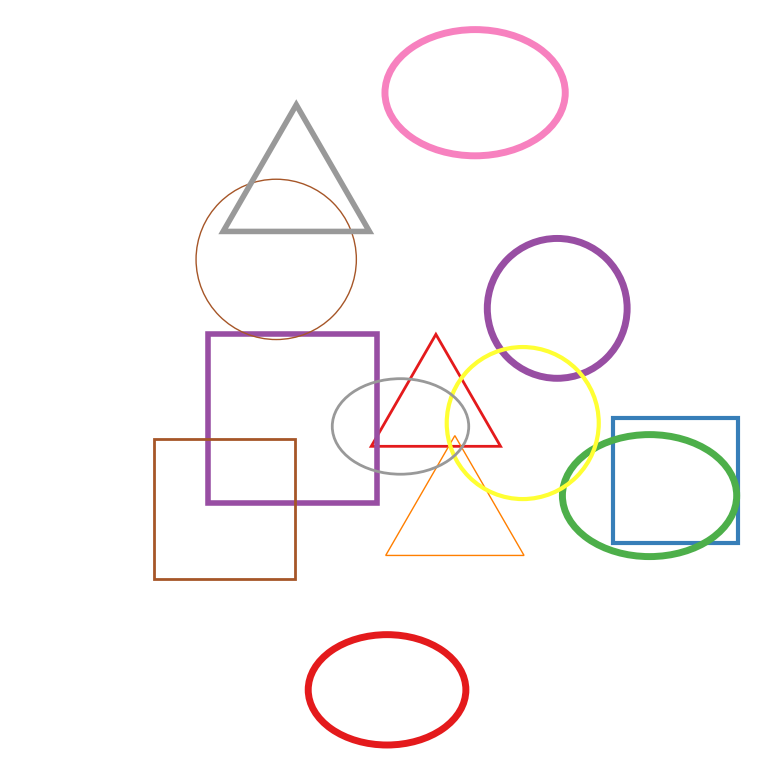[{"shape": "oval", "thickness": 2.5, "radius": 0.51, "center": [0.503, 0.104]}, {"shape": "triangle", "thickness": 1, "radius": 0.48, "center": [0.566, 0.469]}, {"shape": "square", "thickness": 1.5, "radius": 0.41, "center": [0.878, 0.376]}, {"shape": "oval", "thickness": 2.5, "radius": 0.57, "center": [0.844, 0.356]}, {"shape": "circle", "thickness": 2.5, "radius": 0.45, "center": [0.724, 0.6]}, {"shape": "square", "thickness": 2, "radius": 0.55, "center": [0.38, 0.457]}, {"shape": "triangle", "thickness": 0.5, "radius": 0.52, "center": [0.591, 0.331]}, {"shape": "circle", "thickness": 1.5, "radius": 0.49, "center": [0.679, 0.451]}, {"shape": "circle", "thickness": 0.5, "radius": 0.52, "center": [0.359, 0.663]}, {"shape": "square", "thickness": 1, "radius": 0.45, "center": [0.291, 0.339]}, {"shape": "oval", "thickness": 2.5, "radius": 0.59, "center": [0.617, 0.88]}, {"shape": "oval", "thickness": 1, "radius": 0.44, "center": [0.52, 0.446]}, {"shape": "triangle", "thickness": 2, "radius": 0.55, "center": [0.385, 0.754]}]